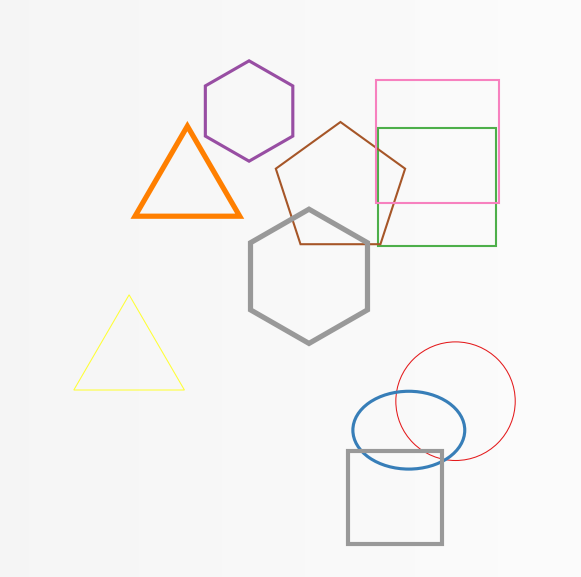[{"shape": "circle", "thickness": 0.5, "radius": 0.51, "center": [0.784, 0.304]}, {"shape": "oval", "thickness": 1.5, "radius": 0.48, "center": [0.703, 0.254]}, {"shape": "square", "thickness": 1, "radius": 0.51, "center": [0.752, 0.676]}, {"shape": "hexagon", "thickness": 1.5, "radius": 0.43, "center": [0.429, 0.807]}, {"shape": "triangle", "thickness": 2.5, "radius": 0.52, "center": [0.322, 0.677]}, {"shape": "triangle", "thickness": 0.5, "radius": 0.55, "center": [0.222, 0.379]}, {"shape": "pentagon", "thickness": 1, "radius": 0.58, "center": [0.586, 0.671]}, {"shape": "square", "thickness": 1, "radius": 0.53, "center": [0.753, 0.754]}, {"shape": "hexagon", "thickness": 2.5, "radius": 0.58, "center": [0.532, 0.521]}, {"shape": "square", "thickness": 2, "radius": 0.4, "center": [0.679, 0.137]}]